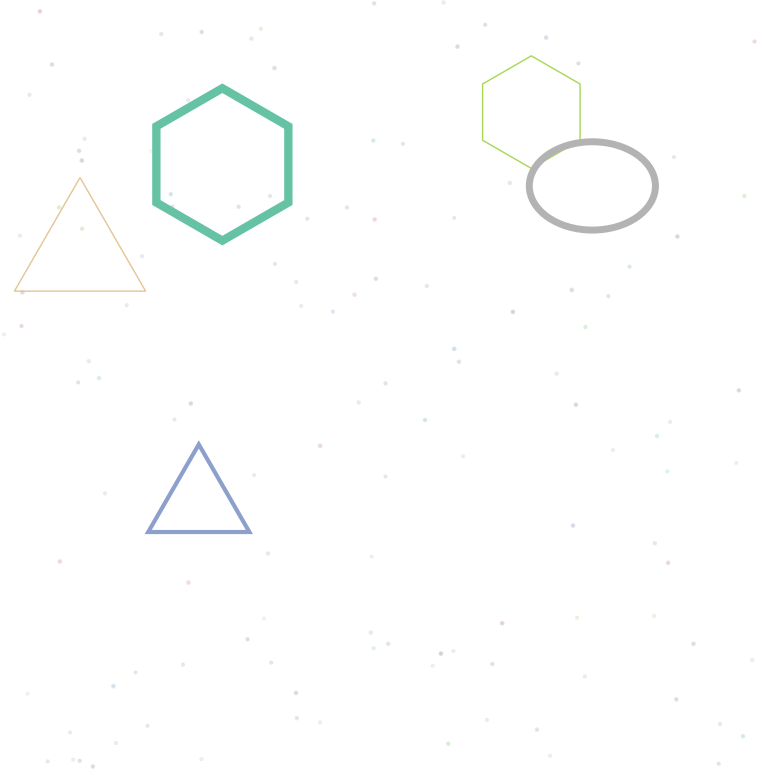[{"shape": "hexagon", "thickness": 3, "radius": 0.49, "center": [0.289, 0.786]}, {"shape": "triangle", "thickness": 1.5, "radius": 0.38, "center": [0.258, 0.347]}, {"shape": "hexagon", "thickness": 0.5, "radius": 0.37, "center": [0.69, 0.854]}, {"shape": "triangle", "thickness": 0.5, "radius": 0.49, "center": [0.104, 0.671]}, {"shape": "oval", "thickness": 2.5, "radius": 0.41, "center": [0.769, 0.759]}]